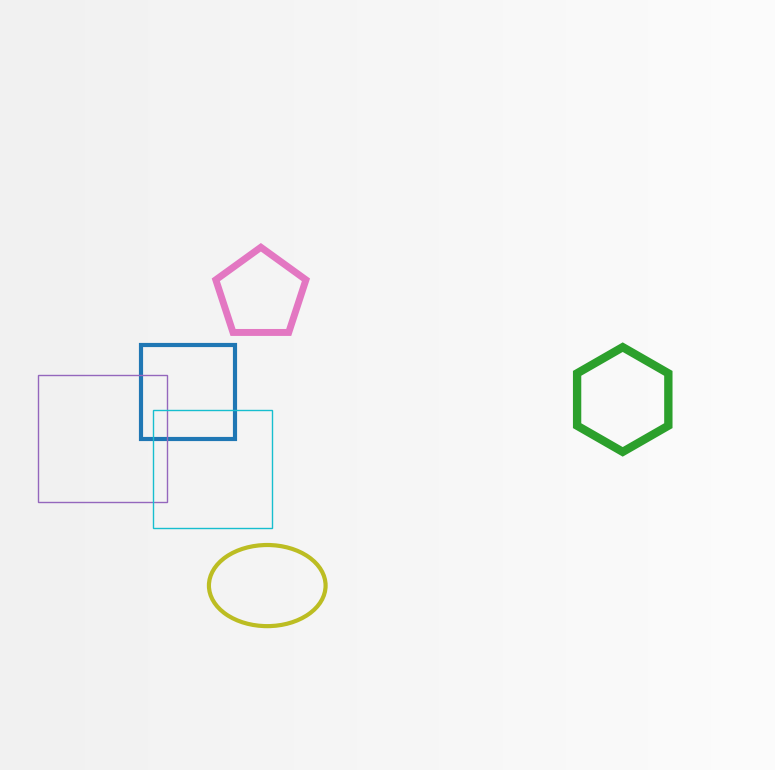[{"shape": "square", "thickness": 1.5, "radius": 0.3, "center": [0.243, 0.491]}, {"shape": "hexagon", "thickness": 3, "radius": 0.34, "center": [0.804, 0.481]}, {"shape": "square", "thickness": 0.5, "radius": 0.41, "center": [0.132, 0.431]}, {"shape": "pentagon", "thickness": 2.5, "radius": 0.31, "center": [0.337, 0.618]}, {"shape": "oval", "thickness": 1.5, "radius": 0.38, "center": [0.345, 0.24]}, {"shape": "square", "thickness": 0.5, "radius": 0.38, "center": [0.274, 0.39]}]